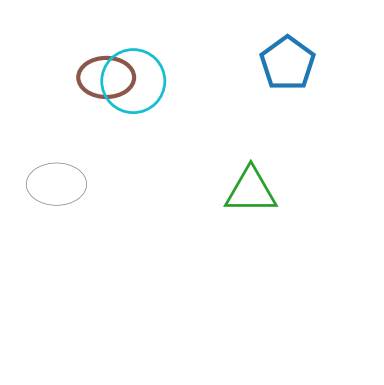[{"shape": "pentagon", "thickness": 3, "radius": 0.36, "center": [0.747, 0.836]}, {"shape": "triangle", "thickness": 2, "radius": 0.38, "center": [0.652, 0.504]}, {"shape": "oval", "thickness": 3, "radius": 0.36, "center": [0.276, 0.799]}, {"shape": "oval", "thickness": 0.5, "radius": 0.39, "center": [0.147, 0.522]}, {"shape": "circle", "thickness": 2, "radius": 0.41, "center": [0.346, 0.789]}]